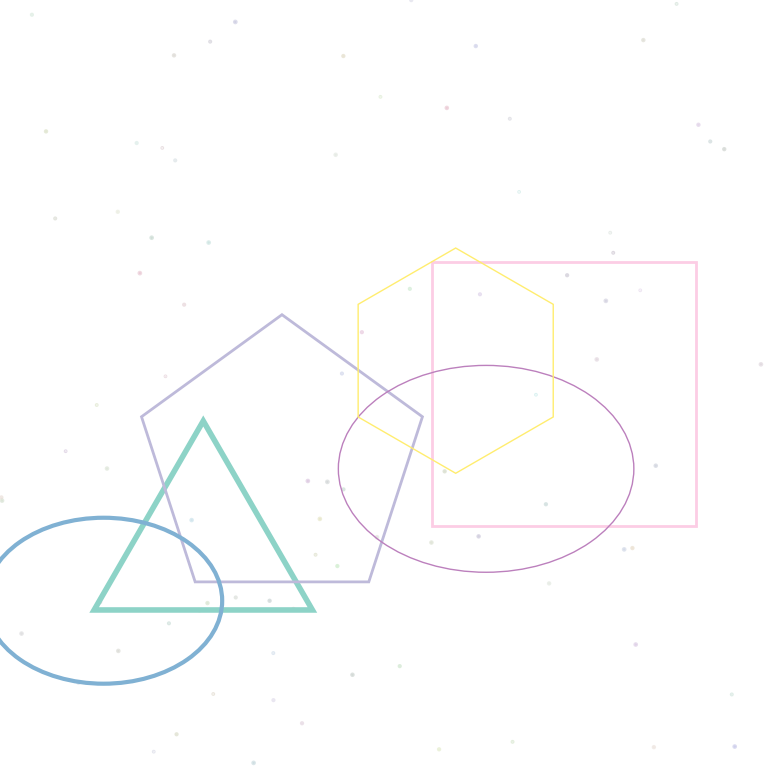[{"shape": "triangle", "thickness": 2, "radius": 0.82, "center": [0.264, 0.29]}, {"shape": "pentagon", "thickness": 1, "radius": 0.96, "center": [0.366, 0.399]}, {"shape": "oval", "thickness": 1.5, "radius": 0.77, "center": [0.135, 0.22]}, {"shape": "square", "thickness": 1, "radius": 0.86, "center": [0.732, 0.488]}, {"shape": "oval", "thickness": 0.5, "radius": 0.96, "center": [0.631, 0.391]}, {"shape": "hexagon", "thickness": 0.5, "radius": 0.73, "center": [0.592, 0.532]}]